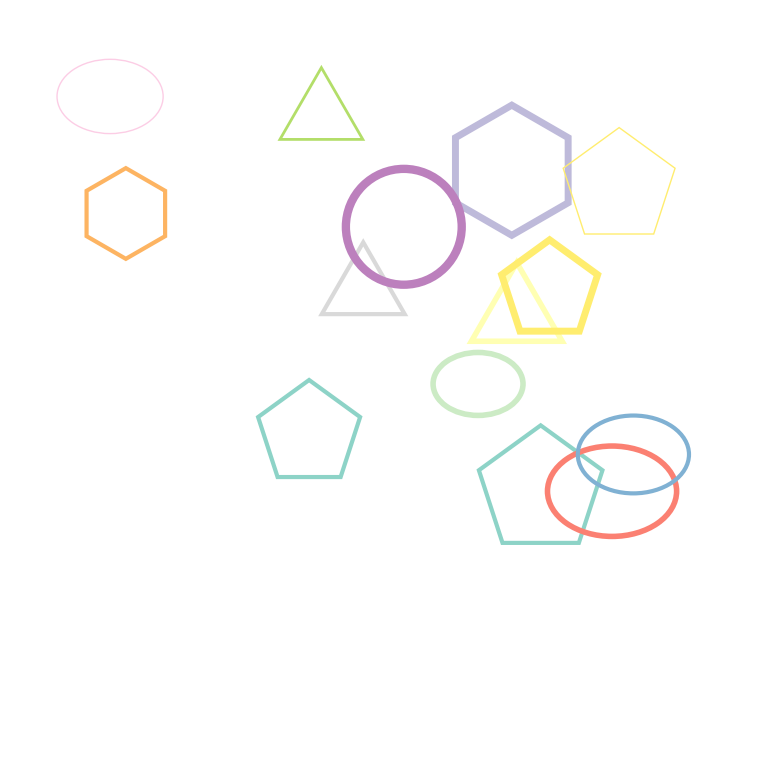[{"shape": "pentagon", "thickness": 1.5, "radius": 0.42, "center": [0.702, 0.363]}, {"shape": "pentagon", "thickness": 1.5, "radius": 0.35, "center": [0.401, 0.437]}, {"shape": "triangle", "thickness": 2, "radius": 0.34, "center": [0.671, 0.591]}, {"shape": "hexagon", "thickness": 2.5, "radius": 0.42, "center": [0.665, 0.779]}, {"shape": "oval", "thickness": 2, "radius": 0.42, "center": [0.795, 0.362]}, {"shape": "oval", "thickness": 1.5, "radius": 0.36, "center": [0.823, 0.41]}, {"shape": "hexagon", "thickness": 1.5, "radius": 0.29, "center": [0.163, 0.723]}, {"shape": "triangle", "thickness": 1, "radius": 0.31, "center": [0.417, 0.85]}, {"shape": "oval", "thickness": 0.5, "radius": 0.34, "center": [0.143, 0.875]}, {"shape": "triangle", "thickness": 1.5, "radius": 0.31, "center": [0.472, 0.623]}, {"shape": "circle", "thickness": 3, "radius": 0.38, "center": [0.524, 0.705]}, {"shape": "oval", "thickness": 2, "radius": 0.29, "center": [0.621, 0.501]}, {"shape": "pentagon", "thickness": 2.5, "radius": 0.33, "center": [0.714, 0.623]}, {"shape": "pentagon", "thickness": 0.5, "radius": 0.38, "center": [0.804, 0.758]}]